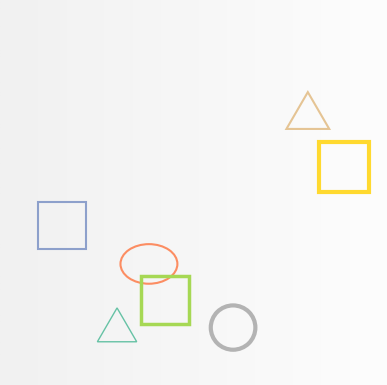[{"shape": "triangle", "thickness": 1, "radius": 0.29, "center": [0.302, 0.142]}, {"shape": "oval", "thickness": 1.5, "radius": 0.37, "center": [0.384, 0.314]}, {"shape": "square", "thickness": 1.5, "radius": 0.31, "center": [0.16, 0.414]}, {"shape": "square", "thickness": 2.5, "radius": 0.31, "center": [0.425, 0.22]}, {"shape": "square", "thickness": 3, "radius": 0.32, "center": [0.889, 0.567]}, {"shape": "triangle", "thickness": 1.5, "radius": 0.32, "center": [0.794, 0.697]}, {"shape": "circle", "thickness": 3, "radius": 0.29, "center": [0.601, 0.149]}]